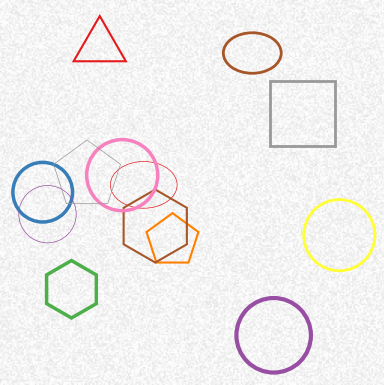[{"shape": "triangle", "thickness": 1.5, "radius": 0.39, "center": [0.259, 0.88]}, {"shape": "oval", "thickness": 0.5, "radius": 0.43, "center": [0.373, 0.52]}, {"shape": "circle", "thickness": 2.5, "radius": 0.39, "center": [0.111, 0.501]}, {"shape": "hexagon", "thickness": 2.5, "radius": 0.37, "center": [0.186, 0.249]}, {"shape": "circle", "thickness": 0.5, "radius": 0.37, "center": [0.123, 0.444]}, {"shape": "circle", "thickness": 3, "radius": 0.48, "center": [0.711, 0.129]}, {"shape": "pentagon", "thickness": 1.5, "radius": 0.35, "center": [0.448, 0.375]}, {"shape": "circle", "thickness": 2, "radius": 0.46, "center": [0.881, 0.389]}, {"shape": "hexagon", "thickness": 1.5, "radius": 0.47, "center": [0.403, 0.413]}, {"shape": "oval", "thickness": 2, "radius": 0.38, "center": [0.655, 0.862]}, {"shape": "circle", "thickness": 2.5, "radius": 0.46, "center": [0.317, 0.545]}, {"shape": "pentagon", "thickness": 0.5, "radius": 0.46, "center": [0.226, 0.545]}, {"shape": "square", "thickness": 2, "radius": 0.42, "center": [0.786, 0.704]}]